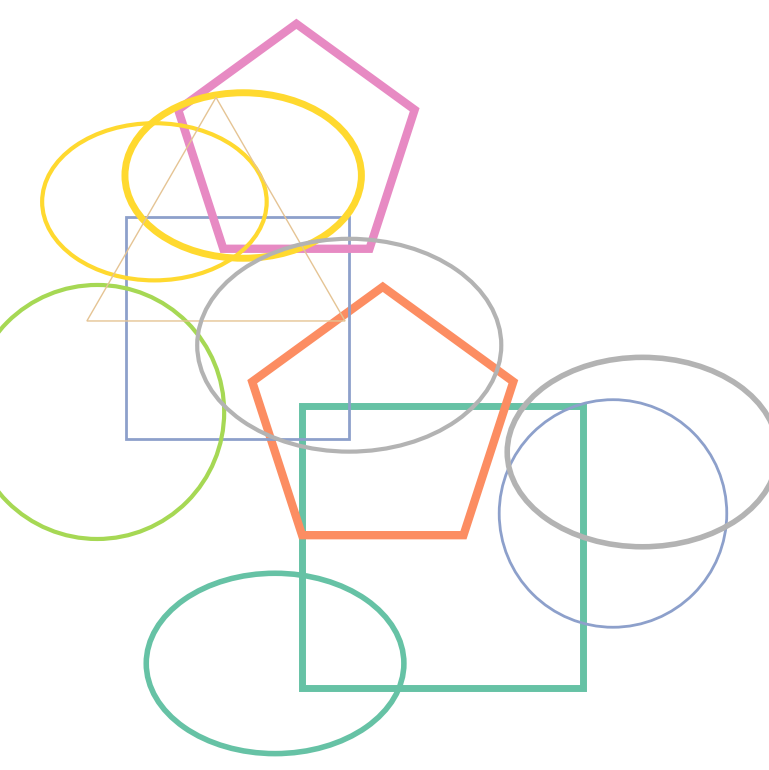[{"shape": "square", "thickness": 2.5, "radius": 0.91, "center": [0.575, 0.289]}, {"shape": "oval", "thickness": 2, "radius": 0.84, "center": [0.357, 0.138]}, {"shape": "pentagon", "thickness": 3, "radius": 0.89, "center": [0.497, 0.449]}, {"shape": "circle", "thickness": 1, "radius": 0.74, "center": [0.796, 0.333]}, {"shape": "square", "thickness": 1, "radius": 0.72, "center": [0.309, 0.574]}, {"shape": "pentagon", "thickness": 3, "radius": 0.81, "center": [0.385, 0.808]}, {"shape": "circle", "thickness": 1.5, "radius": 0.82, "center": [0.126, 0.465]}, {"shape": "oval", "thickness": 2.5, "radius": 0.77, "center": [0.316, 0.772]}, {"shape": "oval", "thickness": 1.5, "radius": 0.73, "center": [0.201, 0.738]}, {"shape": "triangle", "thickness": 0.5, "radius": 0.97, "center": [0.281, 0.68]}, {"shape": "oval", "thickness": 1.5, "radius": 0.99, "center": [0.454, 0.552]}, {"shape": "oval", "thickness": 2, "radius": 0.88, "center": [0.834, 0.413]}]